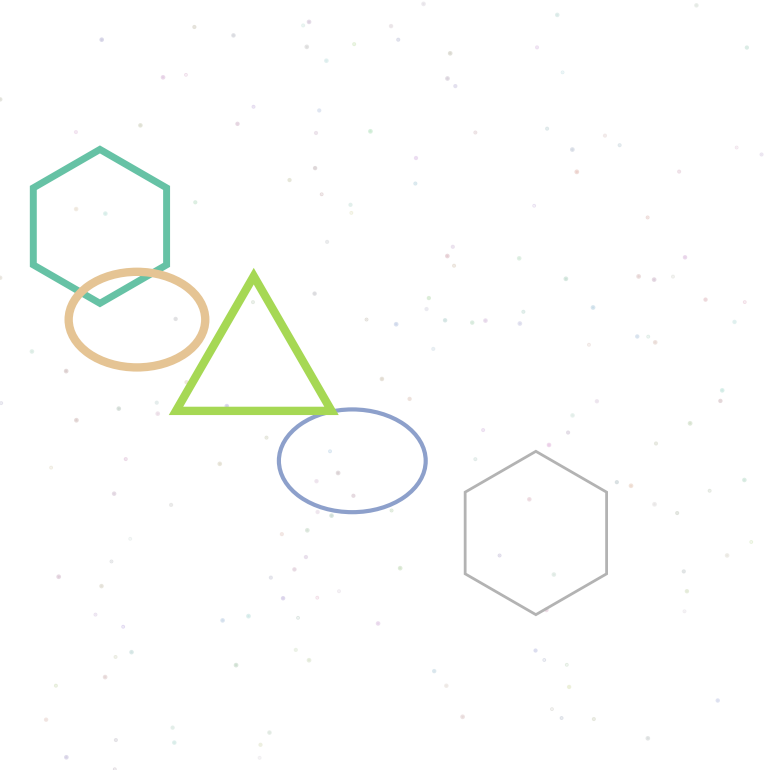[{"shape": "hexagon", "thickness": 2.5, "radius": 0.5, "center": [0.13, 0.706]}, {"shape": "oval", "thickness": 1.5, "radius": 0.48, "center": [0.458, 0.402]}, {"shape": "triangle", "thickness": 3, "radius": 0.58, "center": [0.33, 0.525]}, {"shape": "oval", "thickness": 3, "radius": 0.44, "center": [0.178, 0.585]}, {"shape": "hexagon", "thickness": 1, "radius": 0.53, "center": [0.696, 0.308]}]